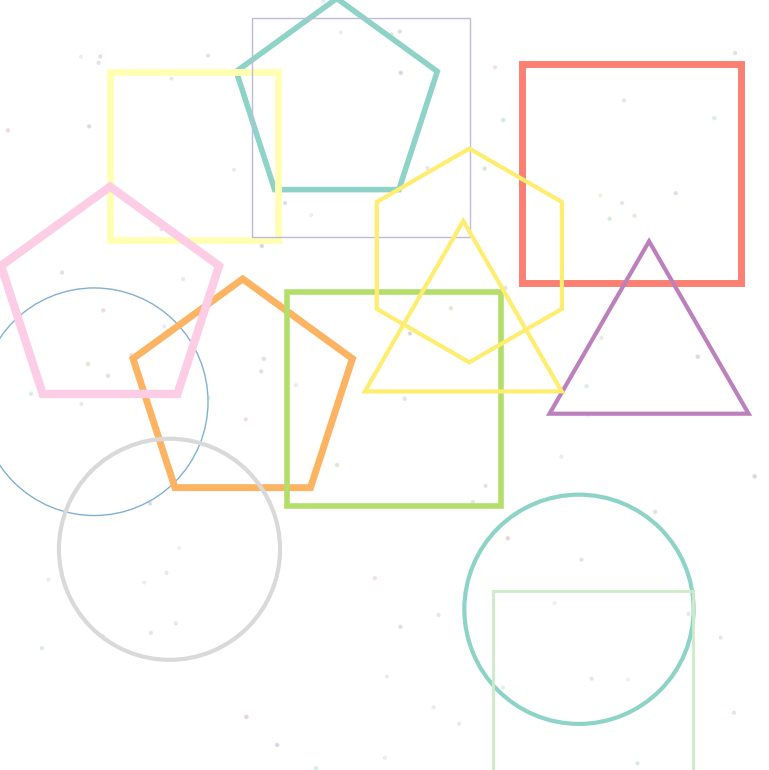[{"shape": "pentagon", "thickness": 2, "radius": 0.69, "center": [0.437, 0.865]}, {"shape": "circle", "thickness": 1.5, "radius": 0.74, "center": [0.752, 0.209]}, {"shape": "square", "thickness": 2.5, "radius": 0.55, "center": [0.252, 0.797]}, {"shape": "square", "thickness": 0.5, "radius": 0.71, "center": [0.469, 0.835]}, {"shape": "square", "thickness": 2.5, "radius": 0.71, "center": [0.82, 0.775]}, {"shape": "circle", "thickness": 0.5, "radius": 0.74, "center": [0.122, 0.478]}, {"shape": "pentagon", "thickness": 2.5, "radius": 0.75, "center": [0.315, 0.488]}, {"shape": "square", "thickness": 2, "radius": 0.69, "center": [0.512, 0.482]}, {"shape": "pentagon", "thickness": 3, "radius": 0.74, "center": [0.143, 0.609]}, {"shape": "circle", "thickness": 1.5, "radius": 0.72, "center": [0.22, 0.287]}, {"shape": "triangle", "thickness": 1.5, "radius": 0.75, "center": [0.843, 0.537]}, {"shape": "square", "thickness": 1, "radius": 0.65, "center": [0.77, 0.103]}, {"shape": "triangle", "thickness": 1.5, "radius": 0.74, "center": [0.602, 0.565]}, {"shape": "hexagon", "thickness": 1.5, "radius": 0.69, "center": [0.61, 0.668]}]